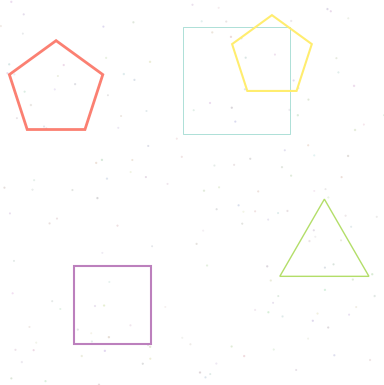[{"shape": "square", "thickness": 0.5, "radius": 0.69, "center": [0.614, 0.791]}, {"shape": "pentagon", "thickness": 2, "radius": 0.64, "center": [0.146, 0.767]}, {"shape": "triangle", "thickness": 1, "radius": 0.67, "center": [0.843, 0.349]}, {"shape": "square", "thickness": 1.5, "radius": 0.5, "center": [0.293, 0.208]}, {"shape": "pentagon", "thickness": 1.5, "radius": 0.54, "center": [0.706, 0.852]}]